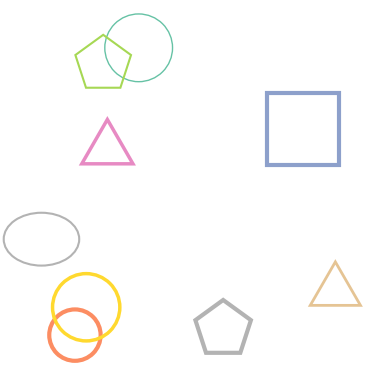[{"shape": "circle", "thickness": 1, "radius": 0.44, "center": [0.36, 0.876]}, {"shape": "circle", "thickness": 3, "radius": 0.33, "center": [0.195, 0.13]}, {"shape": "square", "thickness": 3, "radius": 0.47, "center": [0.788, 0.664]}, {"shape": "triangle", "thickness": 2.5, "radius": 0.38, "center": [0.279, 0.613]}, {"shape": "pentagon", "thickness": 1.5, "radius": 0.38, "center": [0.268, 0.834]}, {"shape": "circle", "thickness": 2.5, "radius": 0.44, "center": [0.224, 0.202]}, {"shape": "triangle", "thickness": 2, "radius": 0.38, "center": [0.871, 0.244]}, {"shape": "oval", "thickness": 1.5, "radius": 0.49, "center": [0.108, 0.379]}, {"shape": "pentagon", "thickness": 3, "radius": 0.38, "center": [0.58, 0.145]}]